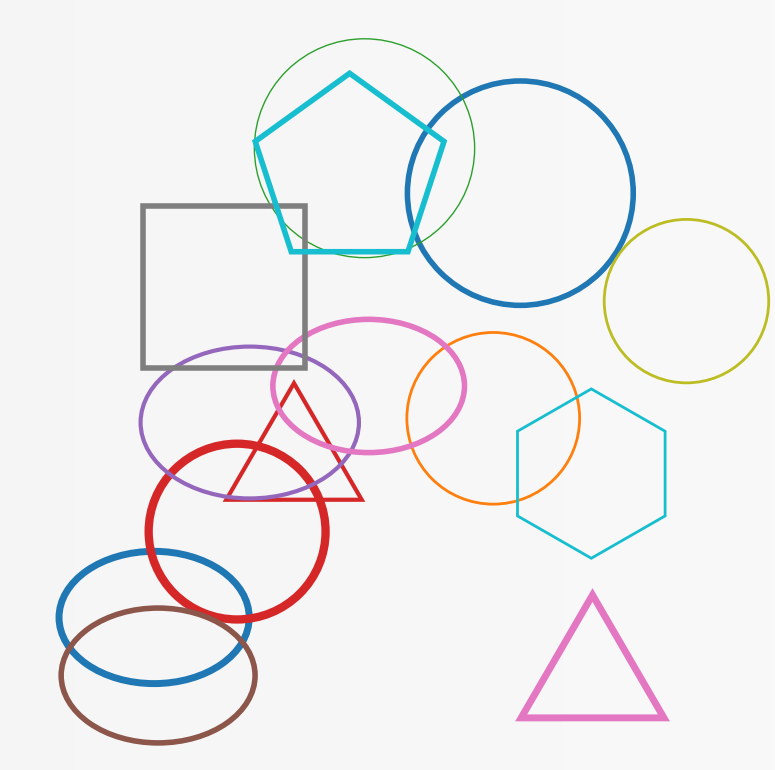[{"shape": "circle", "thickness": 2, "radius": 0.73, "center": [0.671, 0.749]}, {"shape": "oval", "thickness": 2.5, "radius": 0.61, "center": [0.199, 0.198]}, {"shape": "circle", "thickness": 1, "radius": 0.56, "center": [0.636, 0.457]}, {"shape": "circle", "thickness": 0.5, "radius": 0.71, "center": [0.47, 0.808]}, {"shape": "triangle", "thickness": 1.5, "radius": 0.5, "center": [0.379, 0.401]}, {"shape": "circle", "thickness": 3, "radius": 0.57, "center": [0.306, 0.31]}, {"shape": "oval", "thickness": 1.5, "radius": 0.7, "center": [0.322, 0.451]}, {"shape": "oval", "thickness": 2, "radius": 0.63, "center": [0.204, 0.123]}, {"shape": "oval", "thickness": 2, "radius": 0.62, "center": [0.476, 0.499]}, {"shape": "triangle", "thickness": 2.5, "radius": 0.53, "center": [0.765, 0.121]}, {"shape": "square", "thickness": 2, "radius": 0.52, "center": [0.289, 0.628]}, {"shape": "circle", "thickness": 1, "radius": 0.53, "center": [0.886, 0.609]}, {"shape": "hexagon", "thickness": 1, "radius": 0.55, "center": [0.763, 0.385]}, {"shape": "pentagon", "thickness": 2, "radius": 0.64, "center": [0.451, 0.777]}]